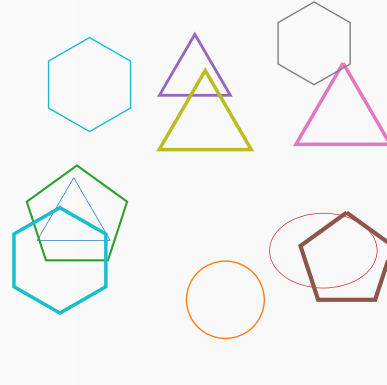[{"shape": "triangle", "thickness": 0.5, "radius": 0.54, "center": [0.19, 0.43]}, {"shape": "circle", "thickness": 1, "radius": 0.5, "center": [0.582, 0.221]}, {"shape": "pentagon", "thickness": 1.5, "radius": 0.68, "center": [0.199, 0.434]}, {"shape": "oval", "thickness": 0.5, "radius": 0.69, "center": [0.834, 0.349]}, {"shape": "triangle", "thickness": 2, "radius": 0.53, "center": [0.503, 0.805]}, {"shape": "pentagon", "thickness": 3, "radius": 0.63, "center": [0.895, 0.323]}, {"shape": "triangle", "thickness": 2.5, "radius": 0.7, "center": [0.885, 0.695]}, {"shape": "hexagon", "thickness": 1, "radius": 0.54, "center": [0.811, 0.887]}, {"shape": "triangle", "thickness": 2.5, "radius": 0.69, "center": [0.53, 0.68]}, {"shape": "hexagon", "thickness": 1, "radius": 0.61, "center": [0.231, 0.78]}, {"shape": "hexagon", "thickness": 2.5, "radius": 0.68, "center": [0.155, 0.324]}]